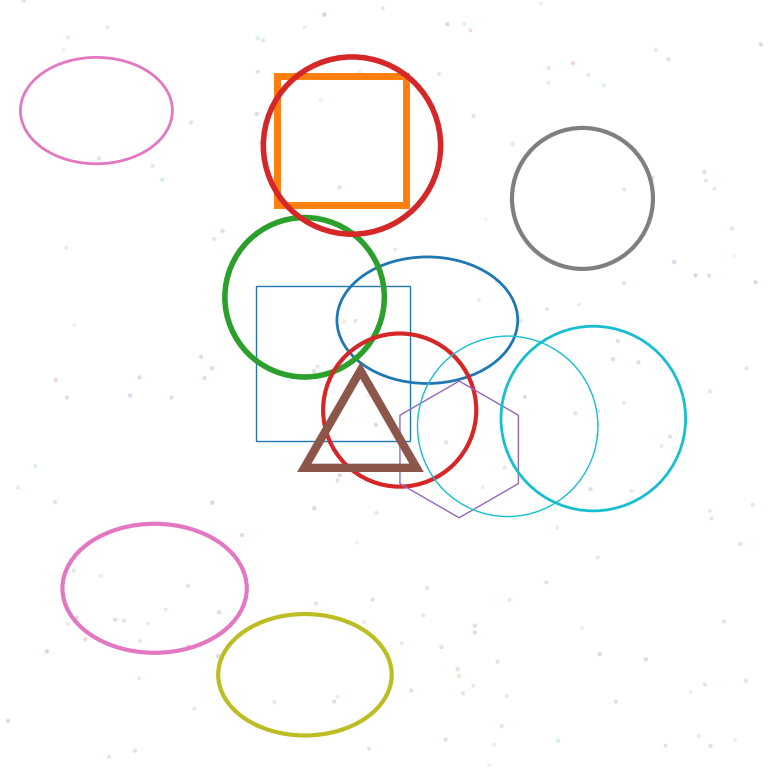[{"shape": "oval", "thickness": 1, "radius": 0.59, "center": [0.555, 0.584]}, {"shape": "square", "thickness": 0.5, "radius": 0.5, "center": [0.433, 0.528]}, {"shape": "square", "thickness": 2.5, "radius": 0.42, "center": [0.443, 0.818]}, {"shape": "circle", "thickness": 2, "radius": 0.52, "center": [0.396, 0.614]}, {"shape": "circle", "thickness": 2, "radius": 0.58, "center": [0.457, 0.811]}, {"shape": "circle", "thickness": 1.5, "radius": 0.5, "center": [0.519, 0.467]}, {"shape": "hexagon", "thickness": 0.5, "radius": 0.44, "center": [0.596, 0.416]}, {"shape": "triangle", "thickness": 3, "radius": 0.42, "center": [0.468, 0.435]}, {"shape": "oval", "thickness": 1, "radius": 0.49, "center": [0.125, 0.856]}, {"shape": "oval", "thickness": 1.5, "radius": 0.6, "center": [0.201, 0.236]}, {"shape": "circle", "thickness": 1.5, "radius": 0.46, "center": [0.756, 0.742]}, {"shape": "oval", "thickness": 1.5, "radius": 0.56, "center": [0.396, 0.124]}, {"shape": "circle", "thickness": 0.5, "radius": 0.59, "center": [0.659, 0.446]}, {"shape": "circle", "thickness": 1, "radius": 0.6, "center": [0.771, 0.456]}]